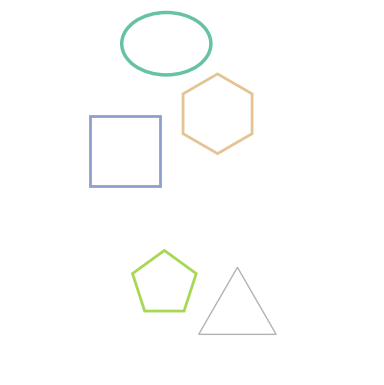[{"shape": "oval", "thickness": 2.5, "radius": 0.58, "center": [0.432, 0.887]}, {"shape": "square", "thickness": 2, "radius": 0.45, "center": [0.324, 0.608]}, {"shape": "pentagon", "thickness": 2, "radius": 0.43, "center": [0.427, 0.262]}, {"shape": "hexagon", "thickness": 2, "radius": 0.52, "center": [0.565, 0.705]}, {"shape": "triangle", "thickness": 1, "radius": 0.58, "center": [0.617, 0.19]}]